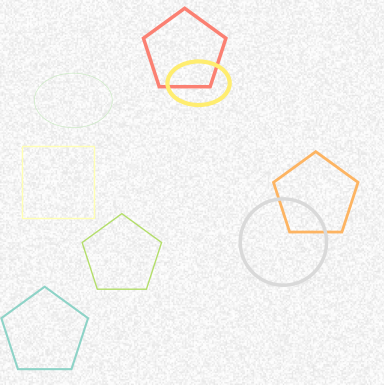[{"shape": "pentagon", "thickness": 1.5, "radius": 0.59, "center": [0.116, 0.137]}, {"shape": "square", "thickness": 1, "radius": 0.47, "center": [0.15, 0.526]}, {"shape": "pentagon", "thickness": 2.5, "radius": 0.56, "center": [0.48, 0.866]}, {"shape": "pentagon", "thickness": 2, "radius": 0.58, "center": [0.82, 0.491]}, {"shape": "pentagon", "thickness": 1, "radius": 0.54, "center": [0.317, 0.337]}, {"shape": "circle", "thickness": 2.5, "radius": 0.56, "center": [0.736, 0.371]}, {"shape": "oval", "thickness": 0.5, "radius": 0.51, "center": [0.19, 0.739]}, {"shape": "oval", "thickness": 3, "radius": 0.4, "center": [0.516, 0.784]}]